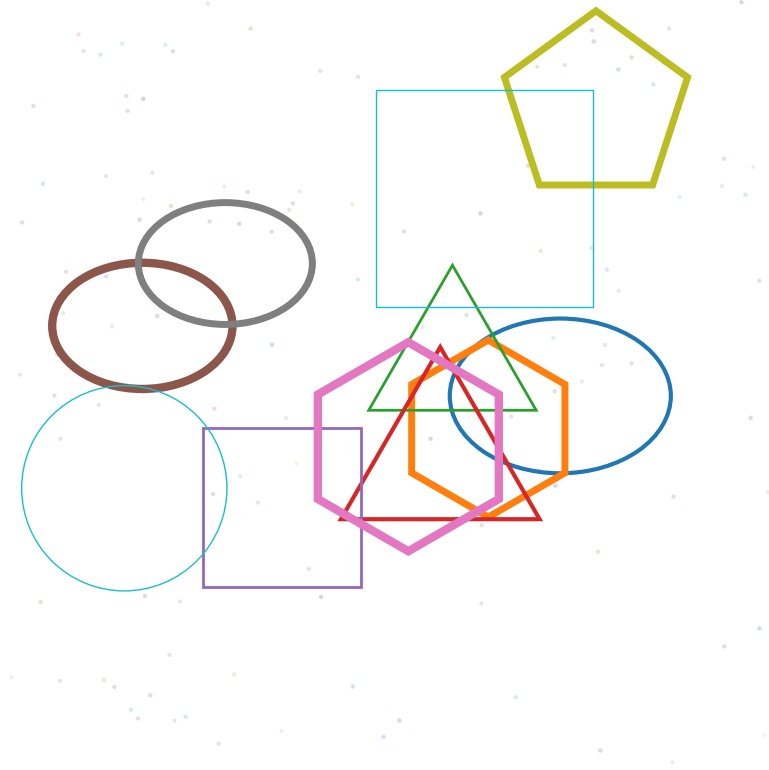[{"shape": "oval", "thickness": 1.5, "radius": 0.72, "center": [0.728, 0.486]}, {"shape": "hexagon", "thickness": 2.5, "radius": 0.57, "center": [0.634, 0.443]}, {"shape": "triangle", "thickness": 1, "radius": 0.63, "center": [0.588, 0.53]}, {"shape": "triangle", "thickness": 1.5, "radius": 0.74, "center": [0.572, 0.4]}, {"shape": "square", "thickness": 1, "radius": 0.51, "center": [0.366, 0.341]}, {"shape": "oval", "thickness": 3, "radius": 0.59, "center": [0.185, 0.577]}, {"shape": "hexagon", "thickness": 3, "radius": 0.68, "center": [0.53, 0.42]}, {"shape": "oval", "thickness": 2.5, "radius": 0.57, "center": [0.293, 0.658]}, {"shape": "pentagon", "thickness": 2.5, "radius": 0.63, "center": [0.774, 0.861]}, {"shape": "square", "thickness": 0.5, "radius": 0.71, "center": [0.629, 0.742]}, {"shape": "circle", "thickness": 0.5, "radius": 0.67, "center": [0.161, 0.366]}]